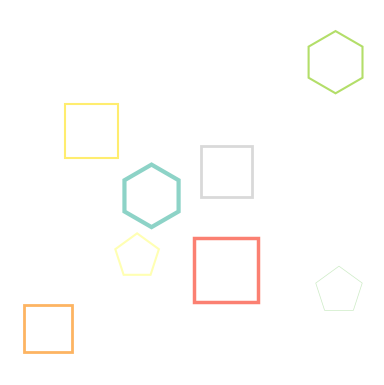[{"shape": "hexagon", "thickness": 3, "radius": 0.41, "center": [0.394, 0.491]}, {"shape": "pentagon", "thickness": 1.5, "radius": 0.3, "center": [0.356, 0.334]}, {"shape": "square", "thickness": 2.5, "radius": 0.42, "center": [0.586, 0.299]}, {"shape": "square", "thickness": 2, "radius": 0.31, "center": [0.125, 0.147]}, {"shape": "hexagon", "thickness": 1.5, "radius": 0.4, "center": [0.872, 0.838]}, {"shape": "square", "thickness": 2, "radius": 0.33, "center": [0.587, 0.555]}, {"shape": "pentagon", "thickness": 0.5, "radius": 0.32, "center": [0.88, 0.245]}, {"shape": "square", "thickness": 1.5, "radius": 0.35, "center": [0.238, 0.659]}]